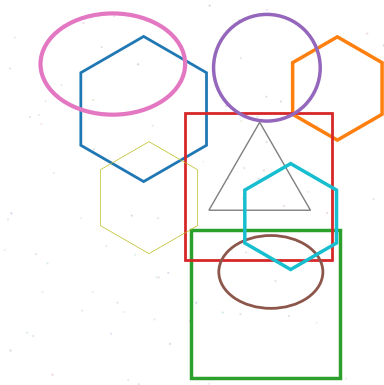[{"shape": "hexagon", "thickness": 2, "radius": 0.94, "center": [0.373, 0.717]}, {"shape": "hexagon", "thickness": 2.5, "radius": 0.67, "center": [0.876, 0.77]}, {"shape": "square", "thickness": 2.5, "radius": 0.97, "center": [0.69, 0.21]}, {"shape": "square", "thickness": 2, "radius": 0.96, "center": [0.672, 0.515]}, {"shape": "circle", "thickness": 2.5, "radius": 0.69, "center": [0.693, 0.824]}, {"shape": "oval", "thickness": 2, "radius": 0.68, "center": [0.703, 0.294]}, {"shape": "oval", "thickness": 3, "radius": 0.94, "center": [0.293, 0.834]}, {"shape": "triangle", "thickness": 1, "radius": 0.76, "center": [0.674, 0.53]}, {"shape": "hexagon", "thickness": 0.5, "radius": 0.73, "center": [0.387, 0.487]}, {"shape": "hexagon", "thickness": 2.5, "radius": 0.69, "center": [0.755, 0.438]}]